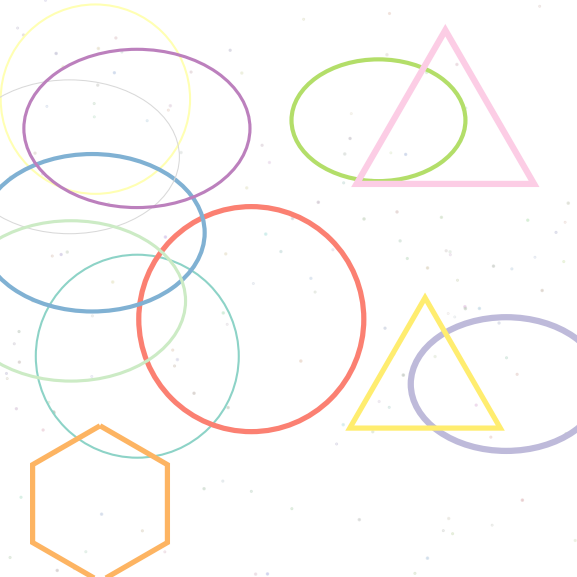[{"shape": "circle", "thickness": 1, "radius": 0.88, "center": [0.238, 0.382]}, {"shape": "circle", "thickness": 1, "radius": 0.82, "center": [0.165, 0.827]}, {"shape": "oval", "thickness": 3, "radius": 0.83, "center": [0.877, 0.334]}, {"shape": "circle", "thickness": 2.5, "radius": 0.97, "center": [0.435, 0.447]}, {"shape": "oval", "thickness": 2, "radius": 0.97, "center": [0.16, 0.596]}, {"shape": "hexagon", "thickness": 2.5, "radius": 0.67, "center": [0.173, 0.127]}, {"shape": "oval", "thickness": 2, "radius": 0.75, "center": [0.655, 0.791]}, {"shape": "triangle", "thickness": 3, "radius": 0.89, "center": [0.771, 0.769]}, {"shape": "oval", "thickness": 0.5, "radius": 0.95, "center": [0.12, 0.728]}, {"shape": "oval", "thickness": 1.5, "radius": 0.98, "center": [0.237, 0.777]}, {"shape": "oval", "thickness": 1.5, "radius": 0.99, "center": [0.123, 0.478]}, {"shape": "triangle", "thickness": 2.5, "radius": 0.75, "center": [0.736, 0.333]}]